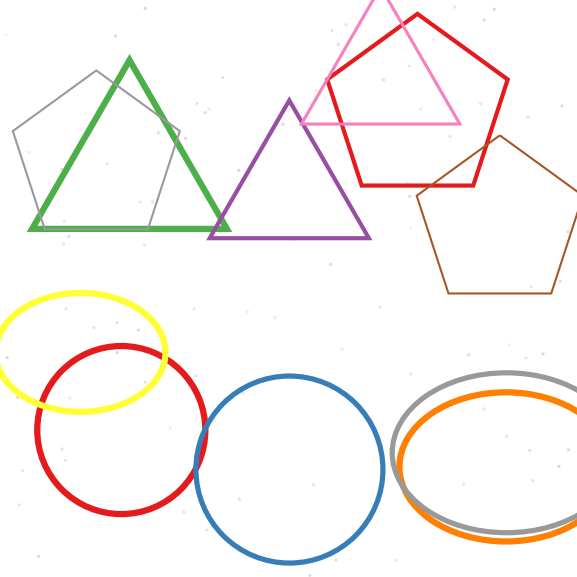[{"shape": "pentagon", "thickness": 2, "radius": 0.82, "center": [0.723, 0.811]}, {"shape": "circle", "thickness": 3, "radius": 0.73, "center": [0.21, 0.254]}, {"shape": "circle", "thickness": 2.5, "radius": 0.81, "center": [0.501, 0.186]}, {"shape": "triangle", "thickness": 3, "radius": 0.97, "center": [0.224, 0.7]}, {"shape": "triangle", "thickness": 2, "radius": 0.8, "center": [0.501, 0.666]}, {"shape": "oval", "thickness": 3, "radius": 0.92, "center": [0.876, 0.191]}, {"shape": "oval", "thickness": 3, "radius": 0.74, "center": [0.139, 0.389]}, {"shape": "pentagon", "thickness": 1, "radius": 0.76, "center": [0.866, 0.613]}, {"shape": "triangle", "thickness": 1.5, "radius": 0.79, "center": [0.659, 0.864]}, {"shape": "pentagon", "thickness": 1, "radius": 0.76, "center": [0.167, 0.725]}, {"shape": "oval", "thickness": 2.5, "radius": 0.99, "center": [0.877, 0.215]}]